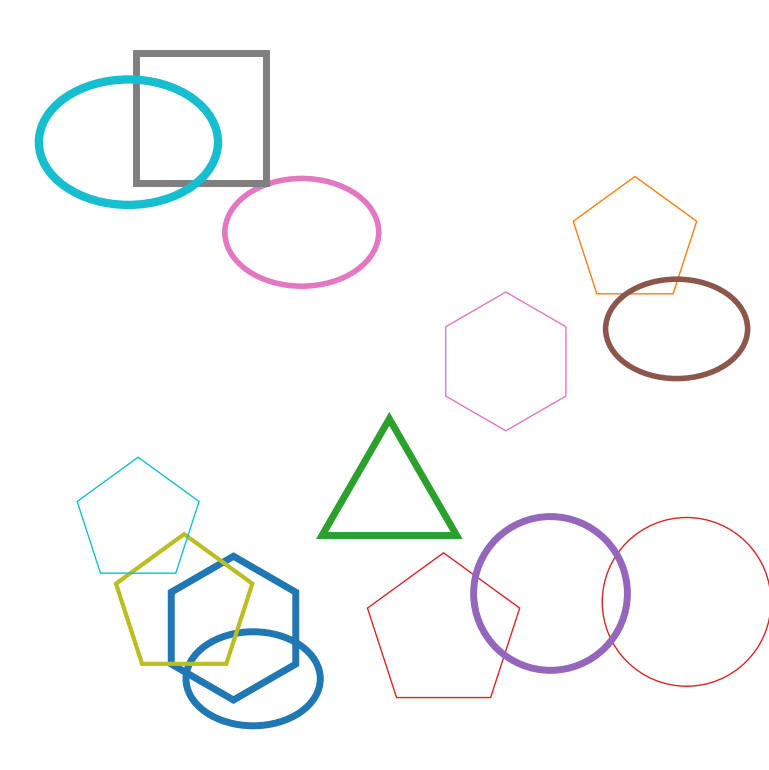[{"shape": "hexagon", "thickness": 2.5, "radius": 0.47, "center": [0.303, 0.184]}, {"shape": "oval", "thickness": 2.5, "radius": 0.44, "center": [0.329, 0.118]}, {"shape": "pentagon", "thickness": 0.5, "radius": 0.42, "center": [0.825, 0.687]}, {"shape": "triangle", "thickness": 2.5, "radius": 0.5, "center": [0.506, 0.355]}, {"shape": "circle", "thickness": 0.5, "radius": 0.55, "center": [0.892, 0.218]}, {"shape": "pentagon", "thickness": 0.5, "radius": 0.52, "center": [0.576, 0.178]}, {"shape": "circle", "thickness": 2.5, "radius": 0.5, "center": [0.715, 0.229]}, {"shape": "oval", "thickness": 2, "radius": 0.46, "center": [0.879, 0.573]}, {"shape": "oval", "thickness": 2, "radius": 0.5, "center": [0.392, 0.698]}, {"shape": "hexagon", "thickness": 0.5, "radius": 0.45, "center": [0.657, 0.531]}, {"shape": "square", "thickness": 2.5, "radius": 0.42, "center": [0.261, 0.847]}, {"shape": "pentagon", "thickness": 1.5, "radius": 0.47, "center": [0.239, 0.213]}, {"shape": "pentagon", "thickness": 0.5, "radius": 0.42, "center": [0.179, 0.323]}, {"shape": "oval", "thickness": 3, "radius": 0.58, "center": [0.167, 0.815]}]